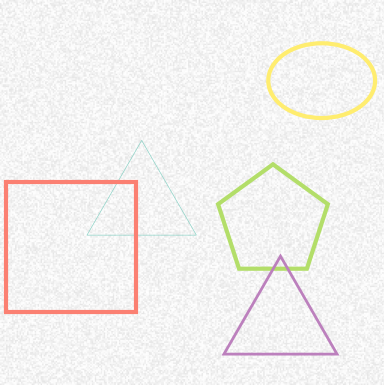[{"shape": "triangle", "thickness": 0.5, "radius": 0.82, "center": [0.368, 0.471]}, {"shape": "square", "thickness": 3, "radius": 0.84, "center": [0.185, 0.358]}, {"shape": "pentagon", "thickness": 3, "radius": 0.75, "center": [0.709, 0.423]}, {"shape": "triangle", "thickness": 2, "radius": 0.85, "center": [0.729, 0.165]}, {"shape": "oval", "thickness": 3, "radius": 0.69, "center": [0.836, 0.79]}]